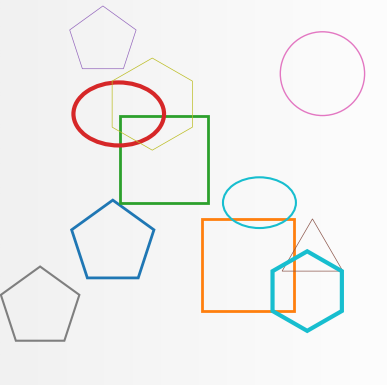[{"shape": "pentagon", "thickness": 2, "radius": 0.56, "center": [0.291, 0.369]}, {"shape": "square", "thickness": 2, "radius": 0.6, "center": [0.64, 0.312]}, {"shape": "square", "thickness": 2, "radius": 0.57, "center": [0.424, 0.586]}, {"shape": "oval", "thickness": 3, "radius": 0.58, "center": [0.306, 0.704]}, {"shape": "pentagon", "thickness": 0.5, "radius": 0.45, "center": [0.266, 0.894]}, {"shape": "triangle", "thickness": 0.5, "radius": 0.45, "center": [0.806, 0.341]}, {"shape": "circle", "thickness": 1, "radius": 0.54, "center": [0.832, 0.809]}, {"shape": "pentagon", "thickness": 1.5, "radius": 0.53, "center": [0.104, 0.201]}, {"shape": "hexagon", "thickness": 0.5, "radius": 0.6, "center": [0.393, 0.73]}, {"shape": "hexagon", "thickness": 3, "radius": 0.52, "center": [0.793, 0.244]}, {"shape": "oval", "thickness": 1.5, "radius": 0.47, "center": [0.67, 0.474]}]